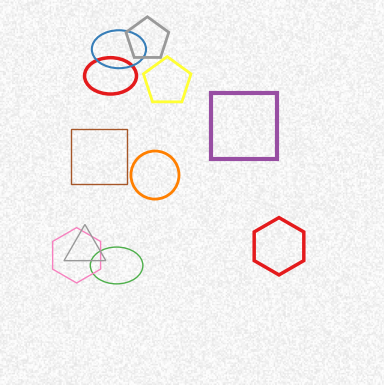[{"shape": "hexagon", "thickness": 2.5, "radius": 0.37, "center": [0.725, 0.36]}, {"shape": "oval", "thickness": 2.5, "radius": 0.34, "center": [0.287, 0.803]}, {"shape": "oval", "thickness": 1.5, "radius": 0.35, "center": [0.309, 0.872]}, {"shape": "oval", "thickness": 1, "radius": 0.34, "center": [0.303, 0.31]}, {"shape": "square", "thickness": 3, "radius": 0.43, "center": [0.634, 0.673]}, {"shape": "circle", "thickness": 2, "radius": 0.31, "center": [0.403, 0.545]}, {"shape": "pentagon", "thickness": 2, "radius": 0.32, "center": [0.434, 0.788]}, {"shape": "square", "thickness": 1, "radius": 0.36, "center": [0.257, 0.593]}, {"shape": "hexagon", "thickness": 1, "radius": 0.36, "center": [0.199, 0.337]}, {"shape": "pentagon", "thickness": 2, "radius": 0.29, "center": [0.383, 0.898]}, {"shape": "triangle", "thickness": 1, "radius": 0.31, "center": [0.221, 0.354]}]